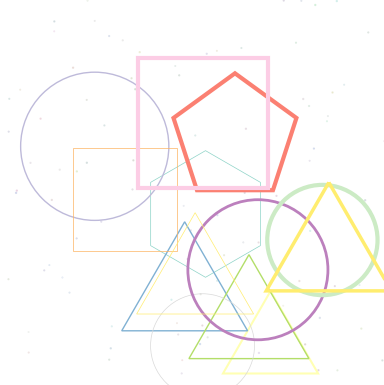[{"shape": "hexagon", "thickness": 0.5, "radius": 0.82, "center": [0.534, 0.444]}, {"shape": "triangle", "thickness": 1.5, "radius": 0.71, "center": [0.703, 0.101]}, {"shape": "circle", "thickness": 1, "radius": 0.96, "center": [0.246, 0.62]}, {"shape": "pentagon", "thickness": 3, "radius": 0.84, "center": [0.61, 0.642]}, {"shape": "triangle", "thickness": 1, "radius": 0.94, "center": [0.48, 0.235]}, {"shape": "square", "thickness": 0.5, "radius": 0.67, "center": [0.324, 0.482]}, {"shape": "triangle", "thickness": 1, "radius": 0.9, "center": [0.647, 0.159]}, {"shape": "square", "thickness": 3, "radius": 0.84, "center": [0.527, 0.681]}, {"shape": "circle", "thickness": 0.5, "radius": 0.67, "center": [0.526, 0.102]}, {"shape": "circle", "thickness": 2, "radius": 0.91, "center": [0.67, 0.299]}, {"shape": "circle", "thickness": 3, "radius": 0.72, "center": [0.837, 0.377]}, {"shape": "triangle", "thickness": 0.5, "radius": 0.88, "center": [0.507, 0.272]}, {"shape": "triangle", "thickness": 2.5, "radius": 0.94, "center": [0.854, 0.338]}]